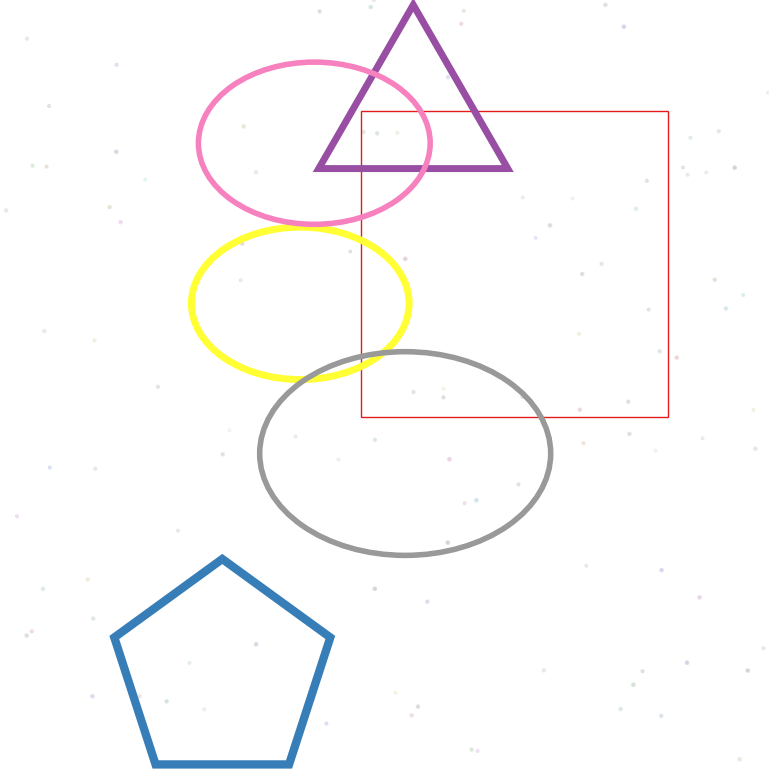[{"shape": "square", "thickness": 0.5, "radius": 1.0, "center": [0.668, 0.657]}, {"shape": "pentagon", "thickness": 3, "radius": 0.74, "center": [0.289, 0.127]}, {"shape": "triangle", "thickness": 2.5, "radius": 0.71, "center": [0.537, 0.852]}, {"shape": "oval", "thickness": 2.5, "radius": 0.71, "center": [0.39, 0.606]}, {"shape": "oval", "thickness": 2, "radius": 0.75, "center": [0.408, 0.814]}, {"shape": "oval", "thickness": 2, "radius": 0.94, "center": [0.526, 0.411]}]